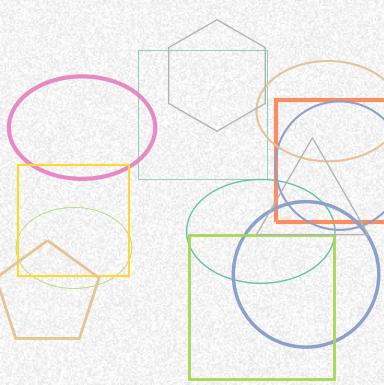[{"shape": "oval", "thickness": 1, "radius": 0.96, "center": [0.677, 0.399]}, {"shape": "square", "thickness": 0.5, "radius": 0.84, "center": [0.526, 0.703]}, {"shape": "square", "thickness": 3, "radius": 0.8, "center": [0.875, 0.582]}, {"shape": "circle", "thickness": 1.5, "radius": 0.83, "center": [0.882, 0.57]}, {"shape": "circle", "thickness": 2.5, "radius": 0.94, "center": [0.795, 0.287]}, {"shape": "oval", "thickness": 3, "radius": 0.95, "center": [0.213, 0.669]}, {"shape": "square", "thickness": 2, "radius": 0.94, "center": [0.679, 0.202]}, {"shape": "oval", "thickness": 0.5, "radius": 0.75, "center": [0.192, 0.356]}, {"shape": "square", "thickness": 1.5, "radius": 0.72, "center": [0.192, 0.427]}, {"shape": "oval", "thickness": 1.5, "radius": 0.93, "center": [0.852, 0.711]}, {"shape": "pentagon", "thickness": 2, "radius": 0.7, "center": [0.123, 0.235]}, {"shape": "triangle", "thickness": 1, "radius": 0.84, "center": [0.811, 0.474]}, {"shape": "hexagon", "thickness": 1, "radius": 0.72, "center": [0.564, 0.804]}]